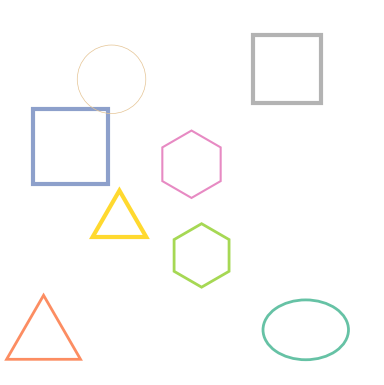[{"shape": "oval", "thickness": 2, "radius": 0.56, "center": [0.794, 0.143]}, {"shape": "triangle", "thickness": 2, "radius": 0.55, "center": [0.113, 0.122]}, {"shape": "square", "thickness": 3, "radius": 0.49, "center": [0.183, 0.62]}, {"shape": "hexagon", "thickness": 1.5, "radius": 0.44, "center": [0.497, 0.573]}, {"shape": "hexagon", "thickness": 2, "radius": 0.41, "center": [0.524, 0.337]}, {"shape": "triangle", "thickness": 3, "radius": 0.4, "center": [0.31, 0.425]}, {"shape": "circle", "thickness": 0.5, "radius": 0.44, "center": [0.29, 0.794]}, {"shape": "square", "thickness": 3, "radius": 0.44, "center": [0.744, 0.822]}]